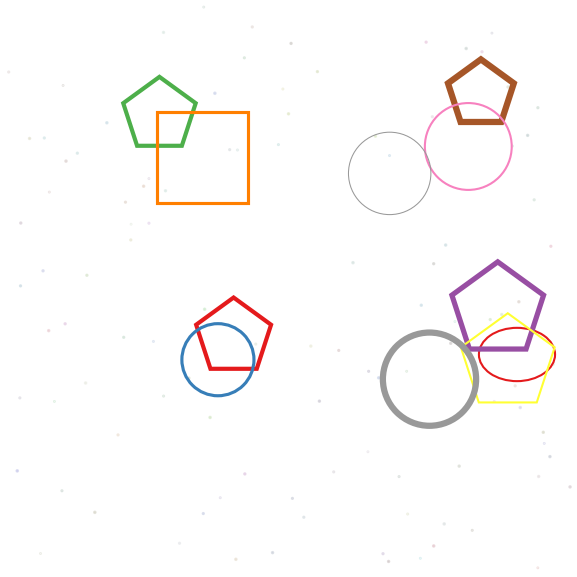[{"shape": "pentagon", "thickness": 2, "radius": 0.34, "center": [0.405, 0.416]}, {"shape": "oval", "thickness": 1, "radius": 0.33, "center": [0.895, 0.385]}, {"shape": "circle", "thickness": 1.5, "radius": 0.31, "center": [0.377, 0.376]}, {"shape": "pentagon", "thickness": 2, "radius": 0.33, "center": [0.276, 0.8]}, {"shape": "pentagon", "thickness": 2.5, "radius": 0.42, "center": [0.862, 0.462]}, {"shape": "square", "thickness": 1.5, "radius": 0.39, "center": [0.351, 0.726]}, {"shape": "pentagon", "thickness": 1, "radius": 0.43, "center": [0.879, 0.371]}, {"shape": "pentagon", "thickness": 3, "radius": 0.3, "center": [0.833, 0.836]}, {"shape": "circle", "thickness": 1, "radius": 0.38, "center": [0.811, 0.745]}, {"shape": "circle", "thickness": 0.5, "radius": 0.36, "center": [0.675, 0.699]}, {"shape": "circle", "thickness": 3, "radius": 0.4, "center": [0.744, 0.343]}]